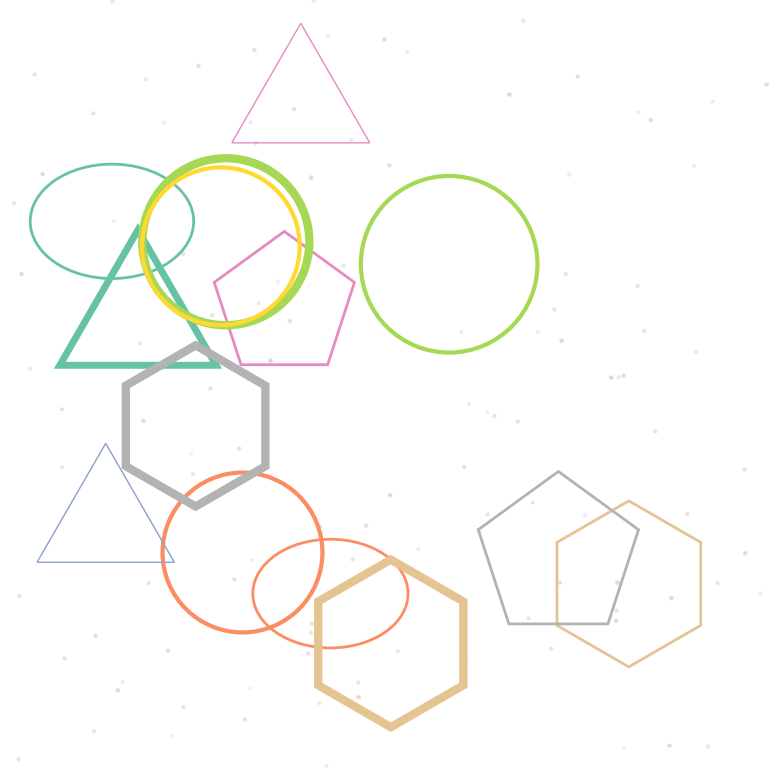[{"shape": "oval", "thickness": 1, "radius": 0.53, "center": [0.145, 0.713]}, {"shape": "triangle", "thickness": 2.5, "radius": 0.59, "center": [0.179, 0.584]}, {"shape": "circle", "thickness": 1.5, "radius": 0.52, "center": [0.315, 0.282]}, {"shape": "oval", "thickness": 1, "radius": 0.5, "center": [0.429, 0.229]}, {"shape": "triangle", "thickness": 0.5, "radius": 0.51, "center": [0.137, 0.321]}, {"shape": "triangle", "thickness": 0.5, "radius": 0.52, "center": [0.391, 0.866]}, {"shape": "pentagon", "thickness": 1, "radius": 0.48, "center": [0.369, 0.604]}, {"shape": "circle", "thickness": 3, "radius": 0.54, "center": [0.293, 0.686]}, {"shape": "circle", "thickness": 1.5, "radius": 0.57, "center": [0.583, 0.657]}, {"shape": "circle", "thickness": 1.5, "radius": 0.51, "center": [0.287, 0.68]}, {"shape": "hexagon", "thickness": 3, "radius": 0.54, "center": [0.508, 0.164]}, {"shape": "hexagon", "thickness": 1, "radius": 0.54, "center": [0.817, 0.242]}, {"shape": "pentagon", "thickness": 1, "radius": 0.55, "center": [0.725, 0.278]}, {"shape": "hexagon", "thickness": 3, "radius": 0.52, "center": [0.254, 0.447]}]